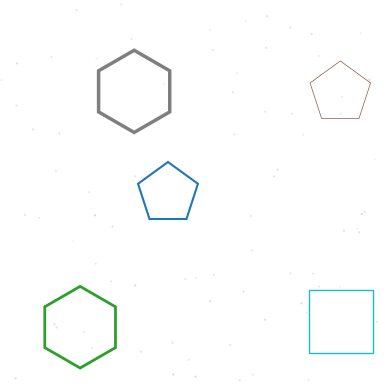[{"shape": "pentagon", "thickness": 1.5, "radius": 0.41, "center": [0.436, 0.497]}, {"shape": "hexagon", "thickness": 2, "radius": 0.53, "center": [0.208, 0.15]}, {"shape": "pentagon", "thickness": 0.5, "radius": 0.41, "center": [0.884, 0.759]}, {"shape": "hexagon", "thickness": 2.5, "radius": 0.53, "center": [0.348, 0.763]}, {"shape": "square", "thickness": 1, "radius": 0.41, "center": [0.886, 0.164]}]